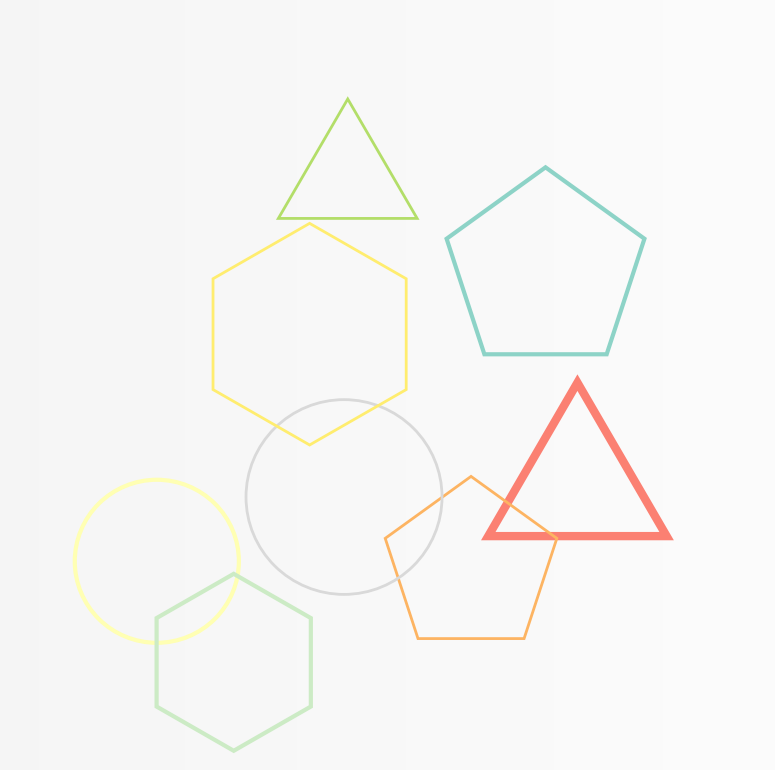[{"shape": "pentagon", "thickness": 1.5, "radius": 0.67, "center": [0.704, 0.648]}, {"shape": "circle", "thickness": 1.5, "radius": 0.53, "center": [0.202, 0.271]}, {"shape": "triangle", "thickness": 3, "radius": 0.66, "center": [0.745, 0.37]}, {"shape": "pentagon", "thickness": 1, "radius": 0.58, "center": [0.608, 0.265]}, {"shape": "triangle", "thickness": 1, "radius": 0.52, "center": [0.449, 0.768]}, {"shape": "circle", "thickness": 1, "radius": 0.63, "center": [0.444, 0.355]}, {"shape": "hexagon", "thickness": 1.5, "radius": 0.57, "center": [0.302, 0.14]}, {"shape": "hexagon", "thickness": 1, "radius": 0.72, "center": [0.399, 0.566]}]